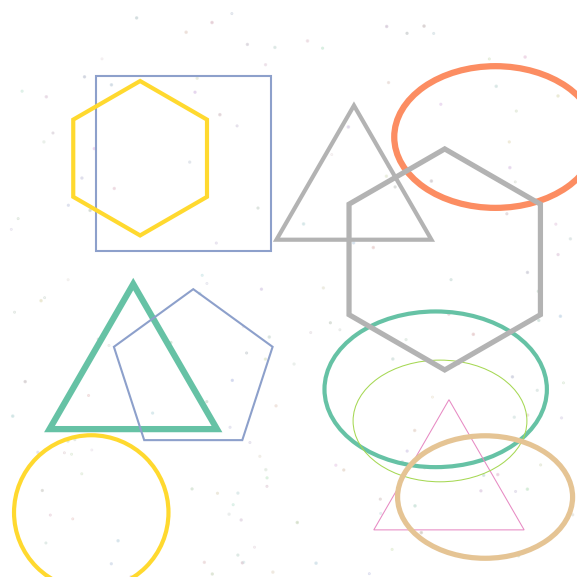[{"shape": "oval", "thickness": 2, "radius": 0.96, "center": [0.754, 0.325]}, {"shape": "triangle", "thickness": 3, "radius": 0.84, "center": [0.231, 0.34]}, {"shape": "oval", "thickness": 3, "radius": 0.88, "center": [0.858, 0.762]}, {"shape": "pentagon", "thickness": 1, "radius": 0.72, "center": [0.335, 0.354]}, {"shape": "square", "thickness": 1, "radius": 0.76, "center": [0.318, 0.716]}, {"shape": "triangle", "thickness": 0.5, "radius": 0.75, "center": [0.777, 0.157]}, {"shape": "oval", "thickness": 0.5, "radius": 0.75, "center": [0.762, 0.27]}, {"shape": "circle", "thickness": 2, "radius": 0.67, "center": [0.158, 0.112]}, {"shape": "hexagon", "thickness": 2, "radius": 0.67, "center": [0.243, 0.725]}, {"shape": "oval", "thickness": 2.5, "radius": 0.76, "center": [0.84, 0.138]}, {"shape": "triangle", "thickness": 2, "radius": 0.77, "center": [0.613, 0.662]}, {"shape": "hexagon", "thickness": 2.5, "radius": 0.96, "center": [0.77, 0.55]}]